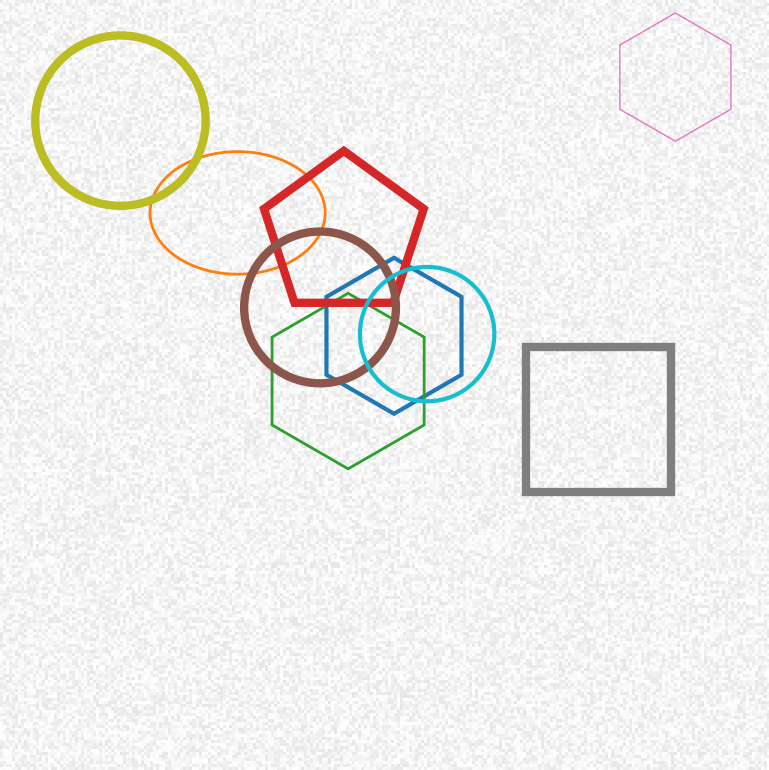[{"shape": "hexagon", "thickness": 1.5, "radius": 0.51, "center": [0.512, 0.564]}, {"shape": "oval", "thickness": 1, "radius": 0.57, "center": [0.309, 0.723]}, {"shape": "hexagon", "thickness": 1, "radius": 0.57, "center": [0.452, 0.505]}, {"shape": "pentagon", "thickness": 3, "radius": 0.55, "center": [0.447, 0.695]}, {"shape": "circle", "thickness": 3, "radius": 0.49, "center": [0.416, 0.601]}, {"shape": "hexagon", "thickness": 0.5, "radius": 0.42, "center": [0.877, 0.9]}, {"shape": "square", "thickness": 3, "radius": 0.47, "center": [0.777, 0.455]}, {"shape": "circle", "thickness": 3, "radius": 0.55, "center": [0.156, 0.843]}, {"shape": "circle", "thickness": 1.5, "radius": 0.44, "center": [0.555, 0.566]}]